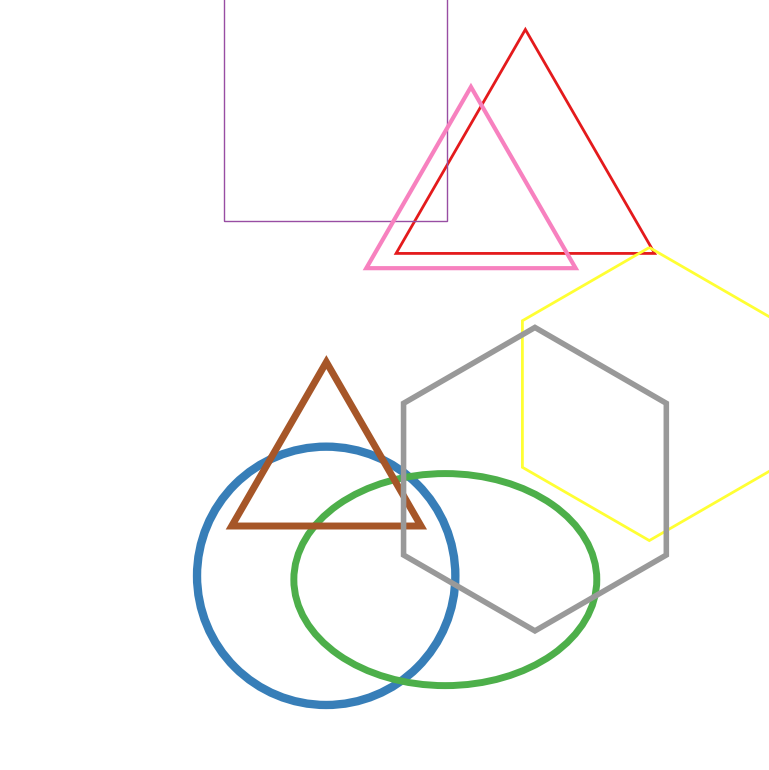[{"shape": "triangle", "thickness": 1, "radius": 0.97, "center": [0.682, 0.768]}, {"shape": "circle", "thickness": 3, "radius": 0.84, "center": [0.424, 0.252]}, {"shape": "oval", "thickness": 2.5, "radius": 0.98, "center": [0.578, 0.247]}, {"shape": "square", "thickness": 0.5, "radius": 0.72, "center": [0.436, 0.857]}, {"shape": "hexagon", "thickness": 1, "radius": 0.95, "center": [0.843, 0.488]}, {"shape": "triangle", "thickness": 2.5, "radius": 0.71, "center": [0.424, 0.388]}, {"shape": "triangle", "thickness": 1.5, "radius": 0.78, "center": [0.612, 0.73]}, {"shape": "hexagon", "thickness": 2, "radius": 0.99, "center": [0.695, 0.378]}]